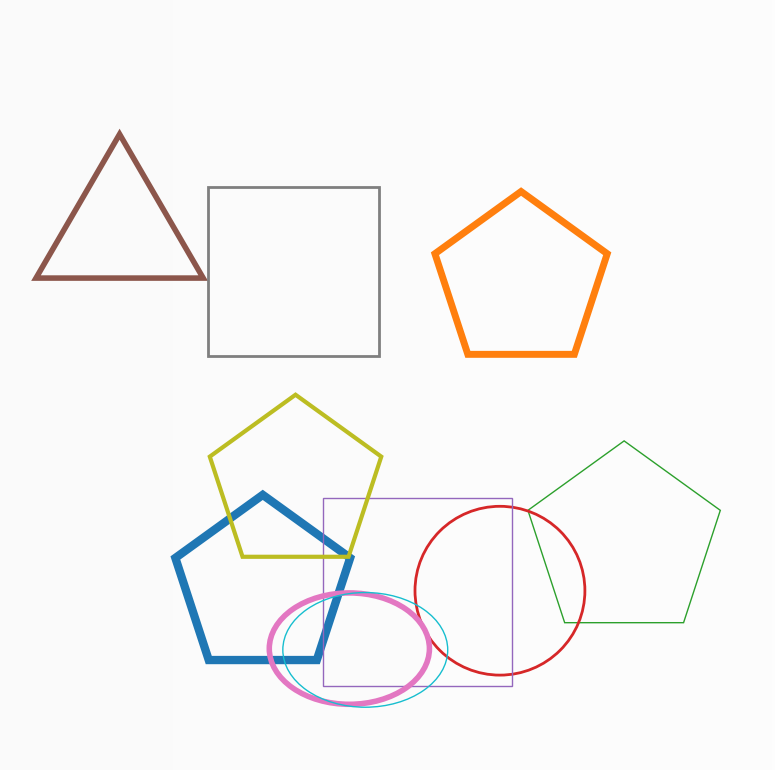[{"shape": "pentagon", "thickness": 3, "radius": 0.59, "center": [0.339, 0.239]}, {"shape": "pentagon", "thickness": 2.5, "radius": 0.58, "center": [0.672, 0.634]}, {"shape": "pentagon", "thickness": 0.5, "radius": 0.65, "center": [0.805, 0.297]}, {"shape": "circle", "thickness": 1, "radius": 0.55, "center": [0.645, 0.233]}, {"shape": "square", "thickness": 0.5, "radius": 0.61, "center": [0.538, 0.231]}, {"shape": "triangle", "thickness": 2, "radius": 0.62, "center": [0.154, 0.701]}, {"shape": "oval", "thickness": 2, "radius": 0.52, "center": [0.451, 0.158]}, {"shape": "square", "thickness": 1, "radius": 0.55, "center": [0.379, 0.648]}, {"shape": "pentagon", "thickness": 1.5, "radius": 0.58, "center": [0.381, 0.371]}, {"shape": "oval", "thickness": 0.5, "radius": 0.53, "center": [0.471, 0.156]}]